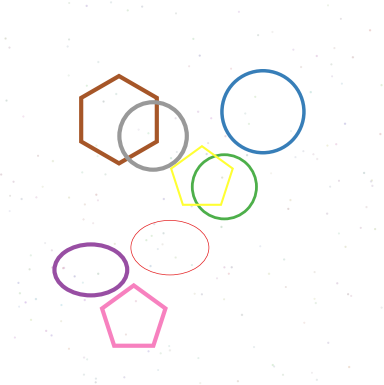[{"shape": "oval", "thickness": 0.5, "radius": 0.51, "center": [0.441, 0.357]}, {"shape": "circle", "thickness": 2.5, "radius": 0.53, "center": [0.683, 0.71]}, {"shape": "circle", "thickness": 2, "radius": 0.42, "center": [0.583, 0.515]}, {"shape": "oval", "thickness": 3, "radius": 0.47, "center": [0.236, 0.299]}, {"shape": "pentagon", "thickness": 1.5, "radius": 0.42, "center": [0.525, 0.536]}, {"shape": "hexagon", "thickness": 3, "radius": 0.57, "center": [0.309, 0.689]}, {"shape": "pentagon", "thickness": 3, "radius": 0.43, "center": [0.347, 0.172]}, {"shape": "circle", "thickness": 3, "radius": 0.44, "center": [0.398, 0.647]}]